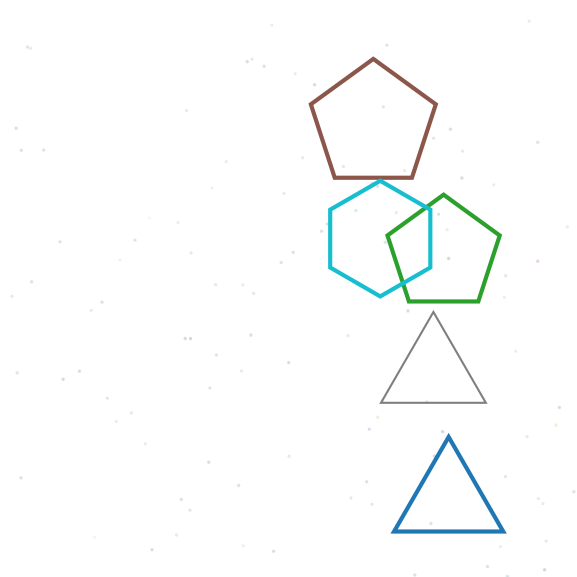[{"shape": "triangle", "thickness": 2, "radius": 0.55, "center": [0.777, 0.133]}, {"shape": "pentagon", "thickness": 2, "radius": 0.51, "center": [0.768, 0.56]}, {"shape": "pentagon", "thickness": 2, "radius": 0.57, "center": [0.646, 0.783]}, {"shape": "triangle", "thickness": 1, "radius": 0.52, "center": [0.751, 0.354]}, {"shape": "hexagon", "thickness": 2, "radius": 0.5, "center": [0.658, 0.586]}]